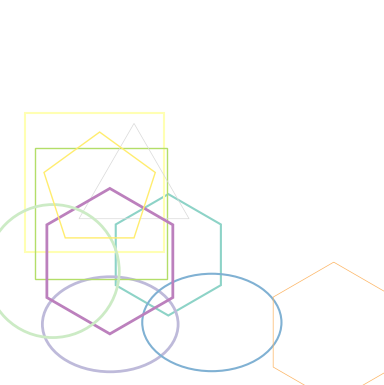[{"shape": "hexagon", "thickness": 1.5, "radius": 0.79, "center": [0.437, 0.338]}, {"shape": "square", "thickness": 1.5, "radius": 0.9, "center": [0.245, 0.526]}, {"shape": "oval", "thickness": 2, "radius": 0.88, "center": [0.286, 0.158]}, {"shape": "oval", "thickness": 1.5, "radius": 0.9, "center": [0.55, 0.162]}, {"shape": "hexagon", "thickness": 0.5, "radius": 0.91, "center": [0.867, 0.137]}, {"shape": "square", "thickness": 1, "radius": 0.85, "center": [0.263, 0.445]}, {"shape": "triangle", "thickness": 0.5, "radius": 0.83, "center": [0.348, 0.514]}, {"shape": "hexagon", "thickness": 2, "radius": 0.94, "center": [0.285, 0.322]}, {"shape": "circle", "thickness": 2, "radius": 0.86, "center": [0.137, 0.296]}, {"shape": "pentagon", "thickness": 1, "radius": 0.76, "center": [0.259, 0.505]}]